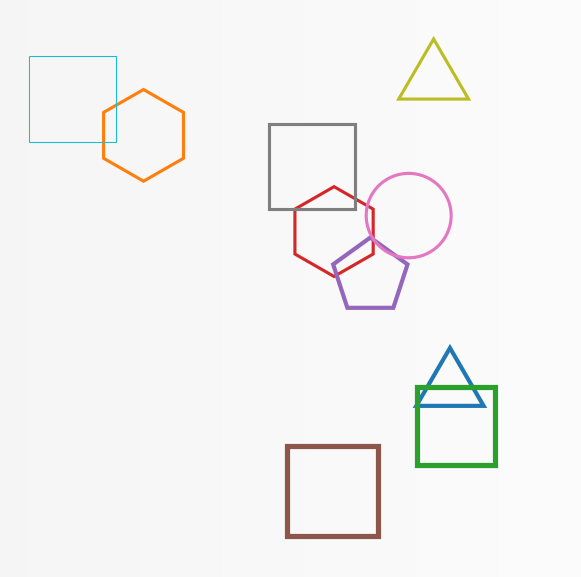[{"shape": "triangle", "thickness": 2, "radius": 0.33, "center": [0.774, 0.33]}, {"shape": "hexagon", "thickness": 1.5, "radius": 0.4, "center": [0.247, 0.765]}, {"shape": "square", "thickness": 2.5, "radius": 0.34, "center": [0.785, 0.262]}, {"shape": "hexagon", "thickness": 1.5, "radius": 0.39, "center": [0.575, 0.598]}, {"shape": "pentagon", "thickness": 2, "radius": 0.34, "center": [0.637, 0.521]}, {"shape": "square", "thickness": 2.5, "radius": 0.39, "center": [0.572, 0.149]}, {"shape": "circle", "thickness": 1.5, "radius": 0.37, "center": [0.703, 0.626]}, {"shape": "square", "thickness": 1.5, "radius": 0.37, "center": [0.537, 0.711]}, {"shape": "triangle", "thickness": 1.5, "radius": 0.35, "center": [0.746, 0.862]}, {"shape": "square", "thickness": 0.5, "radius": 0.37, "center": [0.125, 0.827]}]